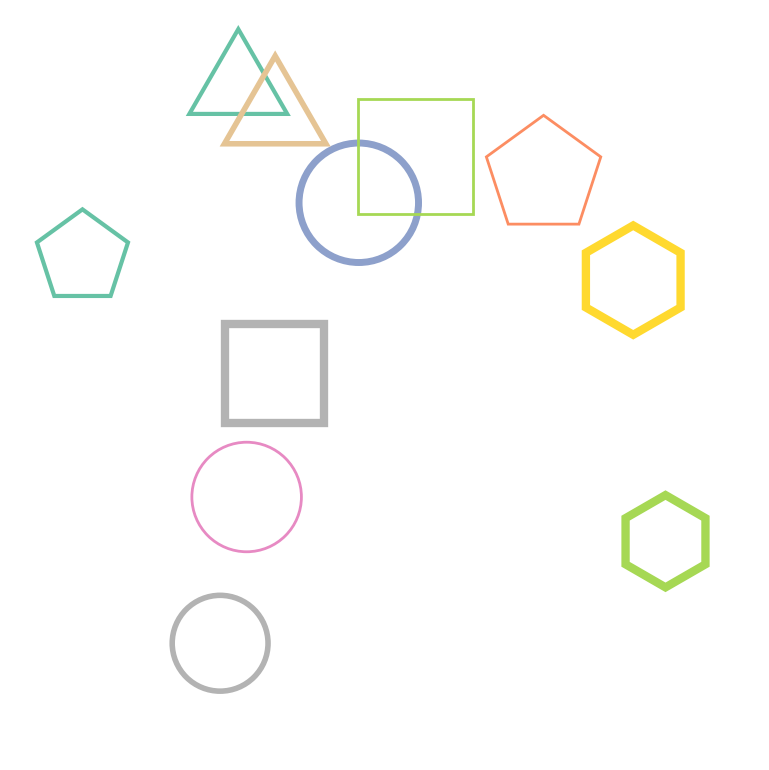[{"shape": "pentagon", "thickness": 1.5, "radius": 0.31, "center": [0.107, 0.666]}, {"shape": "triangle", "thickness": 1.5, "radius": 0.37, "center": [0.309, 0.889]}, {"shape": "pentagon", "thickness": 1, "radius": 0.39, "center": [0.706, 0.772]}, {"shape": "circle", "thickness": 2.5, "radius": 0.39, "center": [0.466, 0.737]}, {"shape": "circle", "thickness": 1, "radius": 0.36, "center": [0.32, 0.355]}, {"shape": "square", "thickness": 1, "radius": 0.37, "center": [0.54, 0.797]}, {"shape": "hexagon", "thickness": 3, "radius": 0.3, "center": [0.864, 0.297]}, {"shape": "hexagon", "thickness": 3, "radius": 0.35, "center": [0.822, 0.636]}, {"shape": "triangle", "thickness": 2, "radius": 0.38, "center": [0.357, 0.851]}, {"shape": "circle", "thickness": 2, "radius": 0.31, "center": [0.286, 0.165]}, {"shape": "square", "thickness": 3, "radius": 0.32, "center": [0.356, 0.515]}]